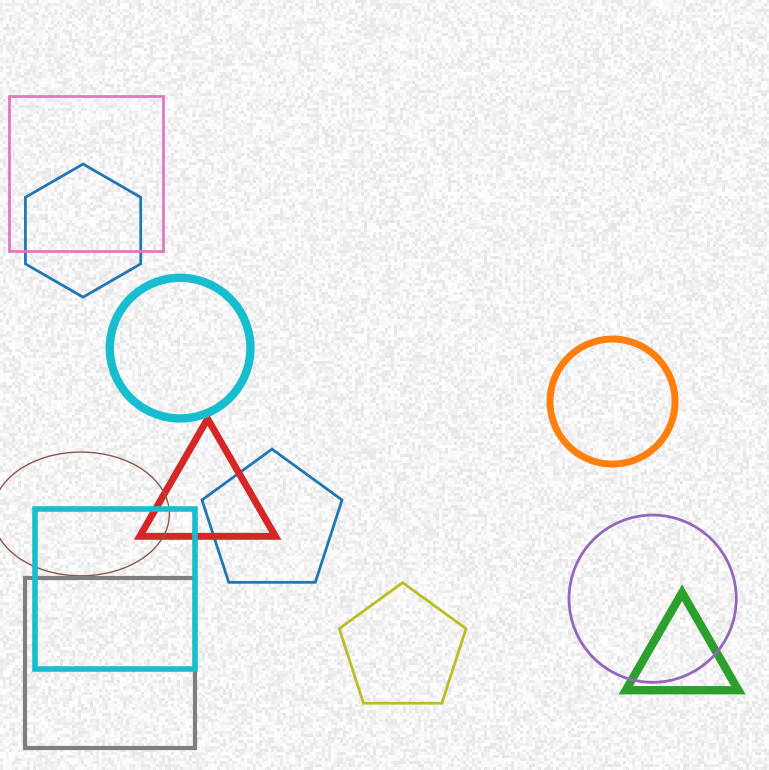[{"shape": "hexagon", "thickness": 1, "radius": 0.43, "center": [0.108, 0.701]}, {"shape": "pentagon", "thickness": 1, "radius": 0.48, "center": [0.353, 0.321]}, {"shape": "circle", "thickness": 2.5, "radius": 0.41, "center": [0.795, 0.478]}, {"shape": "triangle", "thickness": 3, "radius": 0.42, "center": [0.886, 0.146]}, {"shape": "triangle", "thickness": 2.5, "radius": 0.51, "center": [0.27, 0.354]}, {"shape": "circle", "thickness": 1, "radius": 0.54, "center": [0.848, 0.222]}, {"shape": "oval", "thickness": 0.5, "radius": 0.57, "center": [0.105, 0.333]}, {"shape": "square", "thickness": 1, "radius": 0.5, "center": [0.112, 0.775]}, {"shape": "square", "thickness": 1.5, "radius": 0.55, "center": [0.142, 0.138]}, {"shape": "pentagon", "thickness": 1, "radius": 0.43, "center": [0.523, 0.157]}, {"shape": "square", "thickness": 2, "radius": 0.52, "center": [0.149, 0.235]}, {"shape": "circle", "thickness": 3, "radius": 0.46, "center": [0.234, 0.548]}]